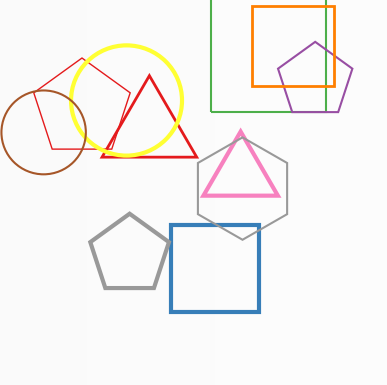[{"shape": "pentagon", "thickness": 1, "radius": 0.65, "center": [0.212, 0.718]}, {"shape": "triangle", "thickness": 2, "radius": 0.71, "center": [0.386, 0.662]}, {"shape": "square", "thickness": 3, "radius": 0.57, "center": [0.556, 0.302]}, {"shape": "square", "thickness": 1.5, "radius": 0.74, "center": [0.692, 0.858]}, {"shape": "pentagon", "thickness": 1.5, "radius": 0.5, "center": [0.813, 0.79]}, {"shape": "square", "thickness": 2, "radius": 0.52, "center": [0.756, 0.881]}, {"shape": "circle", "thickness": 3, "radius": 0.72, "center": [0.327, 0.739]}, {"shape": "circle", "thickness": 1.5, "radius": 0.54, "center": [0.113, 0.656]}, {"shape": "triangle", "thickness": 3, "radius": 0.55, "center": [0.621, 0.547]}, {"shape": "pentagon", "thickness": 3, "radius": 0.53, "center": [0.335, 0.338]}, {"shape": "hexagon", "thickness": 1.5, "radius": 0.66, "center": [0.626, 0.51]}]